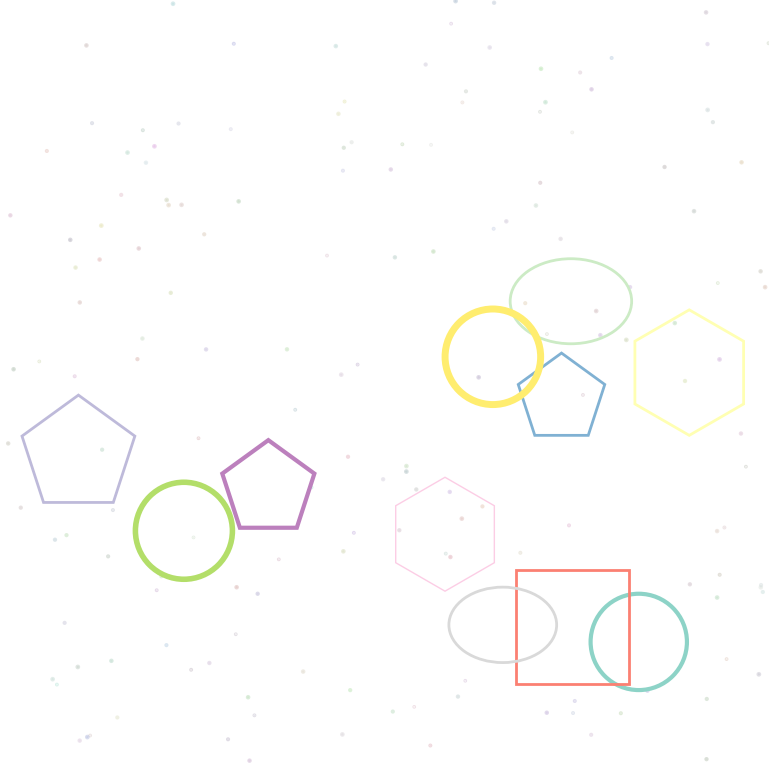[{"shape": "circle", "thickness": 1.5, "radius": 0.31, "center": [0.83, 0.166]}, {"shape": "hexagon", "thickness": 1, "radius": 0.41, "center": [0.895, 0.516]}, {"shape": "pentagon", "thickness": 1, "radius": 0.39, "center": [0.102, 0.41]}, {"shape": "square", "thickness": 1, "radius": 0.37, "center": [0.744, 0.186]}, {"shape": "pentagon", "thickness": 1, "radius": 0.3, "center": [0.729, 0.482]}, {"shape": "circle", "thickness": 2, "radius": 0.31, "center": [0.239, 0.311]}, {"shape": "hexagon", "thickness": 0.5, "radius": 0.37, "center": [0.578, 0.306]}, {"shape": "oval", "thickness": 1, "radius": 0.35, "center": [0.653, 0.188]}, {"shape": "pentagon", "thickness": 1.5, "radius": 0.31, "center": [0.348, 0.365]}, {"shape": "oval", "thickness": 1, "radius": 0.39, "center": [0.741, 0.609]}, {"shape": "circle", "thickness": 2.5, "radius": 0.31, "center": [0.64, 0.537]}]